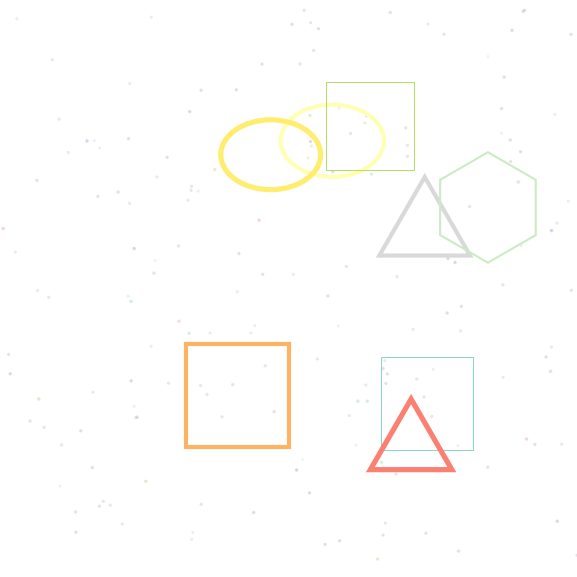[{"shape": "square", "thickness": 0.5, "radius": 0.4, "center": [0.739, 0.3]}, {"shape": "oval", "thickness": 2, "radius": 0.45, "center": [0.576, 0.756]}, {"shape": "triangle", "thickness": 2.5, "radius": 0.41, "center": [0.712, 0.227]}, {"shape": "square", "thickness": 2, "radius": 0.44, "center": [0.411, 0.314]}, {"shape": "square", "thickness": 0.5, "radius": 0.38, "center": [0.64, 0.781]}, {"shape": "triangle", "thickness": 2, "radius": 0.45, "center": [0.735, 0.602]}, {"shape": "hexagon", "thickness": 1, "radius": 0.48, "center": [0.845, 0.64]}, {"shape": "oval", "thickness": 2.5, "radius": 0.43, "center": [0.469, 0.731]}]